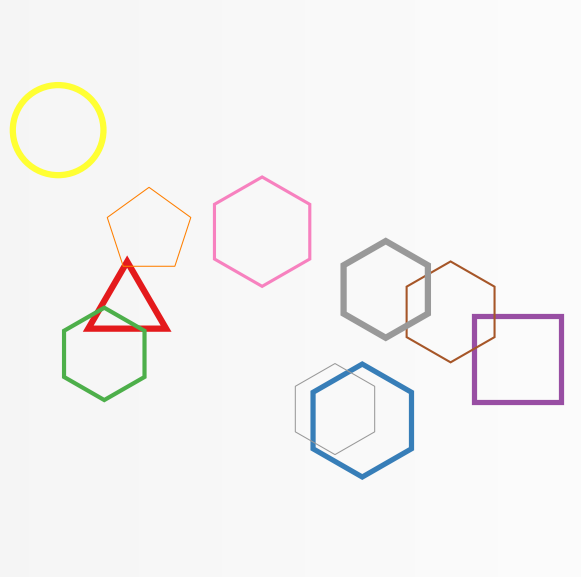[{"shape": "triangle", "thickness": 3, "radius": 0.39, "center": [0.219, 0.469]}, {"shape": "hexagon", "thickness": 2.5, "radius": 0.49, "center": [0.623, 0.271]}, {"shape": "hexagon", "thickness": 2, "radius": 0.4, "center": [0.179, 0.386]}, {"shape": "square", "thickness": 2.5, "radius": 0.37, "center": [0.89, 0.378]}, {"shape": "pentagon", "thickness": 0.5, "radius": 0.38, "center": [0.256, 0.599]}, {"shape": "circle", "thickness": 3, "radius": 0.39, "center": [0.1, 0.774]}, {"shape": "hexagon", "thickness": 1, "radius": 0.44, "center": [0.775, 0.459]}, {"shape": "hexagon", "thickness": 1.5, "radius": 0.47, "center": [0.451, 0.598]}, {"shape": "hexagon", "thickness": 0.5, "radius": 0.39, "center": [0.576, 0.291]}, {"shape": "hexagon", "thickness": 3, "radius": 0.42, "center": [0.664, 0.498]}]